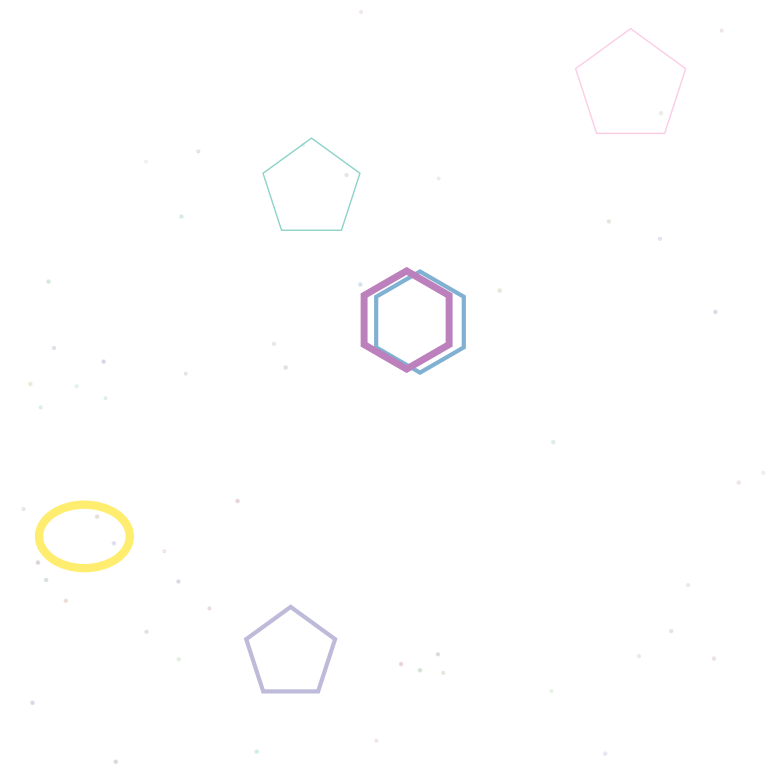[{"shape": "pentagon", "thickness": 0.5, "radius": 0.33, "center": [0.405, 0.754]}, {"shape": "pentagon", "thickness": 1.5, "radius": 0.3, "center": [0.377, 0.151]}, {"shape": "hexagon", "thickness": 1.5, "radius": 0.33, "center": [0.545, 0.582]}, {"shape": "pentagon", "thickness": 0.5, "radius": 0.38, "center": [0.819, 0.888]}, {"shape": "hexagon", "thickness": 2.5, "radius": 0.32, "center": [0.528, 0.584]}, {"shape": "oval", "thickness": 3, "radius": 0.29, "center": [0.11, 0.303]}]